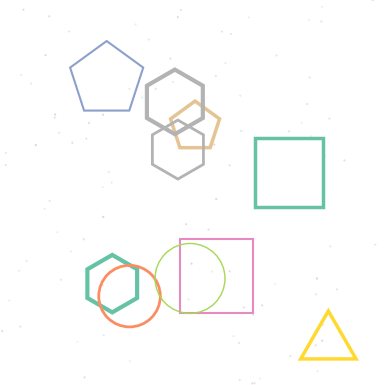[{"shape": "square", "thickness": 2.5, "radius": 0.45, "center": [0.751, 0.552]}, {"shape": "hexagon", "thickness": 3, "radius": 0.37, "center": [0.292, 0.263]}, {"shape": "circle", "thickness": 2, "radius": 0.4, "center": [0.336, 0.231]}, {"shape": "pentagon", "thickness": 1.5, "radius": 0.5, "center": [0.277, 0.794]}, {"shape": "square", "thickness": 1.5, "radius": 0.48, "center": [0.562, 0.283]}, {"shape": "circle", "thickness": 1, "radius": 0.45, "center": [0.494, 0.277]}, {"shape": "triangle", "thickness": 2.5, "radius": 0.42, "center": [0.853, 0.109]}, {"shape": "pentagon", "thickness": 2.5, "radius": 0.33, "center": [0.507, 0.671]}, {"shape": "hexagon", "thickness": 2, "radius": 0.38, "center": [0.462, 0.611]}, {"shape": "hexagon", "thickness": 3, "radius": 0.42, "center": [0.454, 0.735]}]